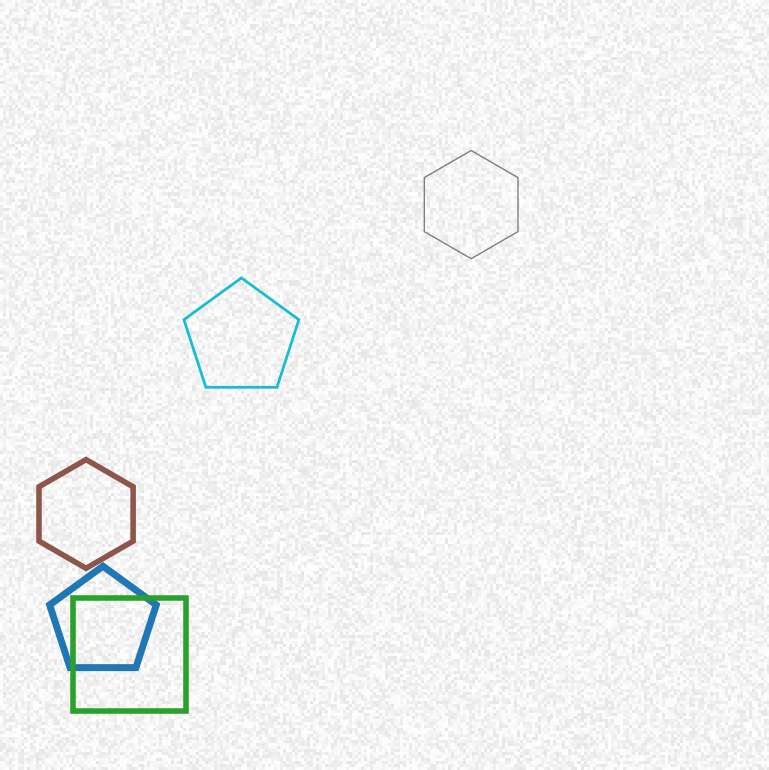[{"shape": "pentagon", "thickness": 2.5, "radius": 0.36, "center": [0.134, 0.192]}, {"shape": "square", "thickness": 2, "radius": 0.37, "center": [0.168, 0.15]}, {"shape": "hexagon", "thickness": 2, "radius": 0.35, "center": [0.112, 0.333]}, {"shape": "hexagon", "thickness": 0.5, "radius": 0.35, "center": [0.612, 0.734]}, {"shape": "pentagon", "thickness": 1, "radius": 0.39, "center": [0.314, 0.561]}]